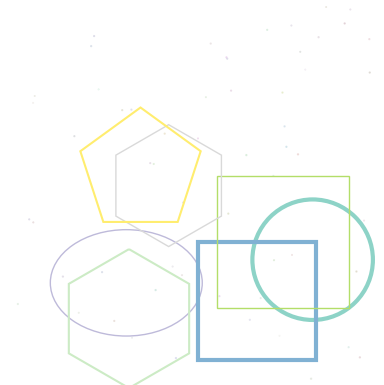[{"shape": "circle", "thickness": 3, "radius": 0.78, "center": [0.812, 0.325]}, {"shape": "oval", "thickness": 1, "radius": 0.99, "center": [0.328, 0.265]}, {"shape": "square", "thickness": 3, "radius": 0.76, "center": [0.667, 0.218]}, {"shape": "square", "thickness": 1, "radius": 0.86, "center": [0.735, 0.372]}, {"shape": "hexagon", "thickness": 1, "radius": 0.79, "center": [0.438, 0.518]}, {"shape": "hexagon", "thickness": 1.5, "radius": 0.9, "center": [0.335, 0.172]}, {"shape": "pentagon", "thickness": 1.5, "radius": 0.82, "center": [0.365, 0.556]}]